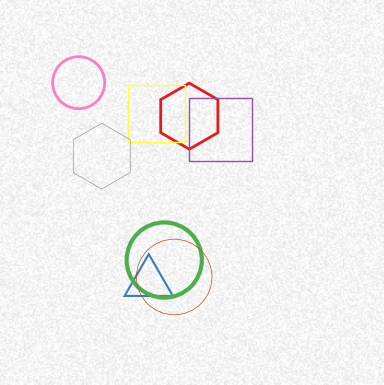[{"shape": "hexagon", "thickness": 2, "radius": 0.43, "center": [0.492, 0.698]}, {"shape": "triangle", "thickness": 1.5, "radius": 0.36, "center": [0.386, 0.268]}, {"shape": "circle", "thickness": 3, "radius": 0.49, "center": [0.427, 0.325]}, {"shape": "square", "thickness": 1, "radius": 0.41, "center": [0.573, 0.663]}, {"shape": "square", "thickness": 1, "radius": 0.37, "center": [0.406, 0.705]}, {"shape": "circle", "thickness": 0.5, "radius": 0.49, "center": [0.452, 0.281]}, {"shape": "circle", "thickness": 2, "radius": 0.34, "center": [0.204, 0.785]}, {"shape": "hexagon", "thickness": 0.5, "radius": 0.43, "center": [0.264, 0.594]}]